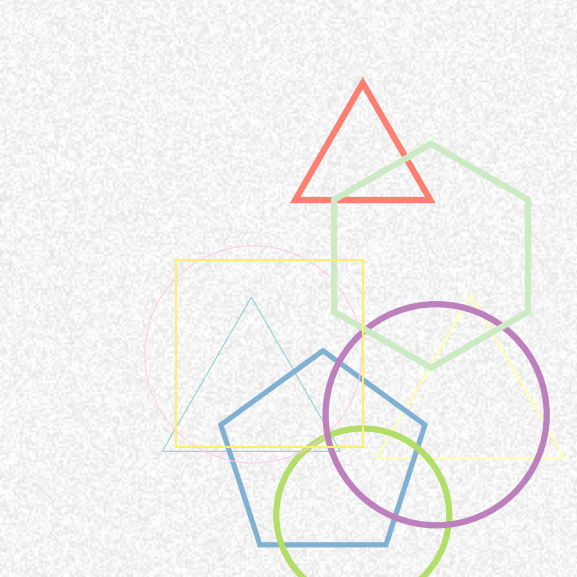[{"shape": "triangle", "thickness": 0.5, "radius": 0.89, "center": [0.435, 0.307]}, {"shape": "triangle", "thickness": 1, "radius": 0.94, "center": [0.815, 0.299]}, {"shape": "triangle", "thickness": 3, "radius": 0.68, "center": [0.628, 0.72]}, {"shape": "pentagon", "thickness": 2.5, "radius": 0.93, "center": [0.559, 0.206]}, {"shape": "circle", "thickness": 3, "radius": 0.75, "center": [0.628, 0.107]}, {"shape": "circle", "thickness": 0.5, "radius": 0.94, "center": [0.439, 0.385]}, {"shape": "circle", "thickness": 3, "radius": 0.96, "center": [0.755, 0.281]}, {"shape": "hexagon", "thickness": 3, "radius": 0.97, "center": [0.746, 0.556]}, {"shape": "square", "thickness": 1, "radius": 0.81, "center": [0.467, 0.387]}]